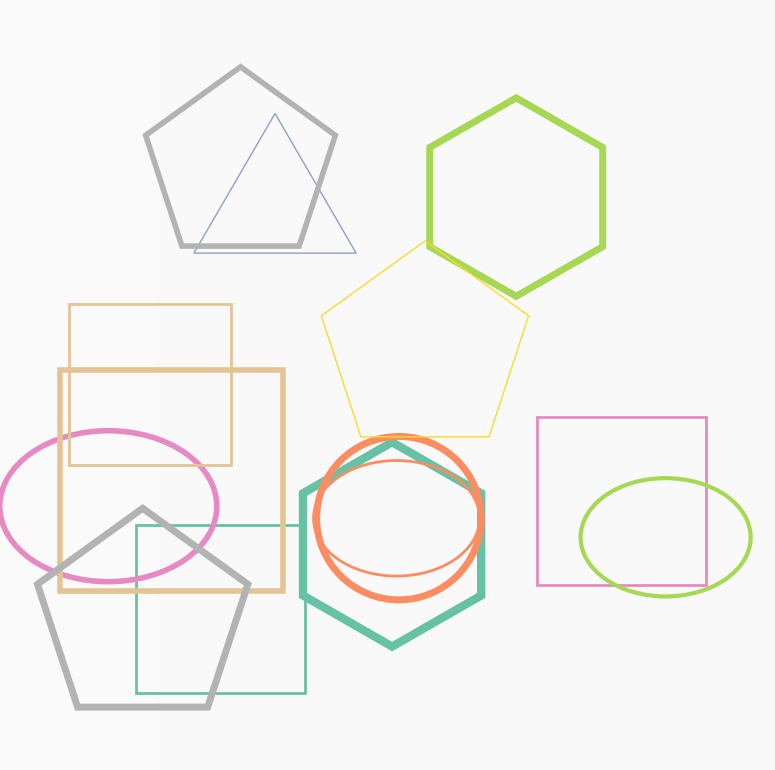[{"shape": "square", "thickness": 1, "radius": 0.55, "center": [0.285, 0.21]}, {"shape": "hexagon", "thickness": 3, "radius": 0.66, "center": [0.506, 0.293]}, {"shape": "oval", "thickness": 1, "radius": 0.54, "center": [0.512, 0.327]}, {"shape": "circle", "thickness": 2.5, "radius": 0.53, "center": [0.515, 0.327]}, {"shape": "triangle", "thickness": 0.5, "radius": 0.6, "center": [0.355, 0.732]}, {"shape": "square", "thickness": 1, "radius": 0.55, "center": [0.802, 0.35]}, {"shape": "oval", "thickness": 2, "radius": 0.7, "center": [0.14, 0.343]}, {"shape": "oval", "thickness": 1.5, "radius": 0.55, "center": [0.859, 0.302]}, {"shape": "hexagon", "thickness": 2.5, "radius": 0.64, "center": [0.666, 0.744]}, {"shape": "pentagon", "thickness": 0.5, "radius": 0.7, "center": [0.548, 0.546]}, {"shape": "square", "thickness": 1, "radius": 0.52, "center": [0.193, 0.501]}, {"shape": "square", "thickness": 2, "radius": 0.72, "center": [0.221, 0.376]}, {"shape": "pentagon", "thickness": 2.5, "radius": 0.71, "center": [0.184, 0.197]}, {"shape": "pentagon", "thickness": 2, "radius": 0.64, "center": [0.31, 0.785]}]